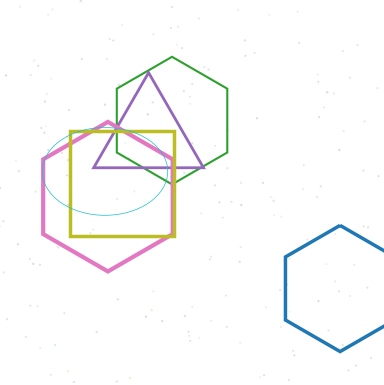[{"shape": "hexagon", "thickness": 2.5, "radius": 0.82, "center": [0.883, 0.251]}, {"shape": "hexagon", "thickness": 1.5, "radius": 0.83, "center": [0.447, 0.687]}, {"shape": "triangle", "thickness": 2, "radius": 0.82, "center": [0.386, 0.647]}, {"shape": "hexagon", "thickness": 3, "radius": 0.97, "center": [0.28, 0.489]}, {"shape": "square", "thickness": 2.5, "radius": 0.68, "center": [0.317, 0.523]}, {"shape": "oval", "thickness": 0.5, "radius": 0.81, "center": [0.273, 0.555]}]